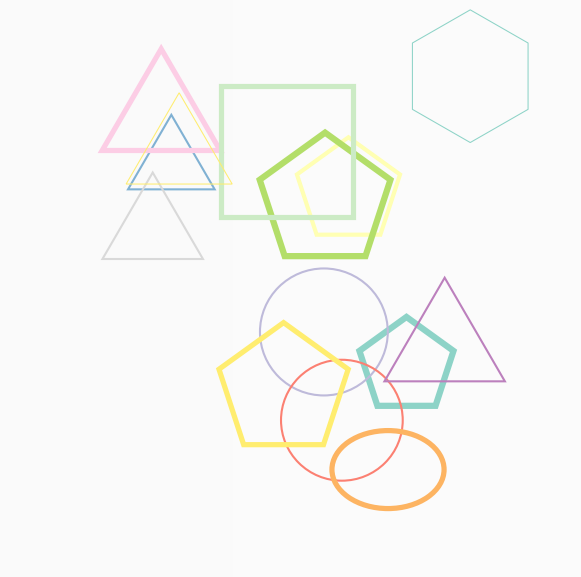[{"shape": "pentagon", "thickness": 3, "radius": 0.43, "center": [0.699, 0.365]}, {"shape": "hexagon", "thickness": 0.5, "radius": 0.57, "center": [0.809, 0.867]}, {"shape": "pentagon", "thickness": 2, "radius": 0.47, "center": [0.6, 0.668]}, {"shape": "circle", "thickness": 1, "radius": 0.55, "center": [0.557, 0.424]}, {"shape": "circle", "thickness": 1, "radius": 0.52, "center": [0.588, 0.271]}, {"shape": "triangle", "thickness": 1, "radius": 0.43, "center": [0.295, 0.714]}, {"shape": "oval", "thickness": 2.5, "radius": 0.48, "center": [0.668, 0.186]}, {"shape": "pentagon", "thickness": 3, "radius": 0.59, "center": [0.559, 0.651]}, {"shape": "triangle", "thickness": 2.5, "radius": 0.59, "center": [0.277, 0.797]}, {"shape": "triangle", "thickness": 1, "radius": 0.5, "center": [0.263, 0.601]}, {"shape": "triangle", "thickness": 1, "radius": 0.6, "center": [0.765, 0.399]}, {"shape": "square", "thickness": 2.5, "radius": 0.57, "center": [0.493, 0.737]}, {"shape": "triangle", "thickness": 0.5, "radius": 0.53, "center": [0.308, 0.733]}, {"shape": "pentagon", "thickness": 2.5, "radius": 0.58, "center": [0.488, 0.324]}]